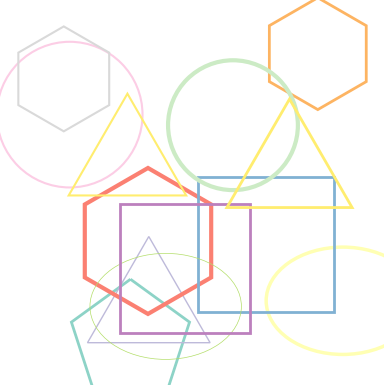[{"shape": "pentagon", "thickness": 2, "radius": 0.81, "center": [0.339, 0.113]}, {"shape": "oval", "thickness": 2.5, "radius": 1.0, "center": [0.89, 0.219]}, {"shape": "triangle", "thickness": 1, "radius": 0.92, "center": [0.386, 0.202]}, {"shape": "hexagon", "thickness": 3, "radius": 0.95, "center": [0.384, 0.374]}, {"shape": "square", "thickness": 2, "radius": 0.88, "center": [0.691, 0.365]}, {"shape": "hexagon", "thickness": 2, "radius": 0.73, "center": [0.825, 0.861]}, {"shape": "oval", "thickness": 0.5, "radius": 0.98, "center": [0.43, 0.204]}, {"shape": "circle", "thickness": 1.5, "radius": 0.95, "center": [0.181, 0.702]}, {"shape": "hexagon", "thickness": 1.5, "radius": 0.68, "center": [0.166, 0.795]}, {"shape": "square", "thickness": 2, "radius": 0.84, "center": [0.48, 0.302]}, {"shape": "circle", "thickness": 3, "radius": 0.84, "center": [0.605, 0.675]}, {"shape": "triangle", "thickness": 1.5, "radius": 0.88, "center": [0.331, 0.58]}, {"shape": "triangle", "thickness": 2, "radius": 0.94, "center": [0.752, 0.555]}]